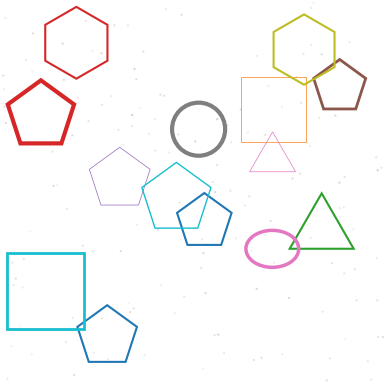[{"shape": "pentagon", "thickness": 1.5, "radius": 0.41, "center": [0.278, 0.126]}, {"shape": "pentagon", "thickness": 1.5, "radius": 0.37, "center": [0.531, 0.424]}, {"shape": "square", "thickness": 0.5, "radius": 0.43, "center": [0.71, 0.715]}, {"shape": "triangle", "thickness": 1.5, "radius": 0.48, "center": [0.836, 0.402]}, {"shape": "pentagon", "thickness": 3, "radius": 0.45, "center": [0.106, 0.701]}, {"shape": "hexagon", "thickness": 1.5, "radius": 0.47, "center": [0.198, 0.889]}, {"shape": "pentagon", "thickness": 0.5, "radius": 0.41, "center": [0.311, 0.535]}, {"shape": "pentagon", "thickness": 2, "radius": 0.36, "center": [0.882, 0.774]}, {"shape": "triangle", "thickness": 0.5, "radius": 0.34, "center": [0.708, 0.588]}, {"shape": "oval", "thickness": 2.5, "radius": 0.34, "center": [0.707, 0.354]}, {"shape": "circle", "thickness": 3, "radius": 0.34, "center": [0.516, 0.664]}, {"shape": "hexagon", "thickness": 1.5, "radius": 0.46, "center": [0.79, 0.871]}, {"shape": "square", "thickness": 2, "radius": 0.49, "center": [0.118, 0.244]}, {"shape": "pentagon", "thickness": 1, "radius": 0.47, "center": [0.458, 0.484]}]